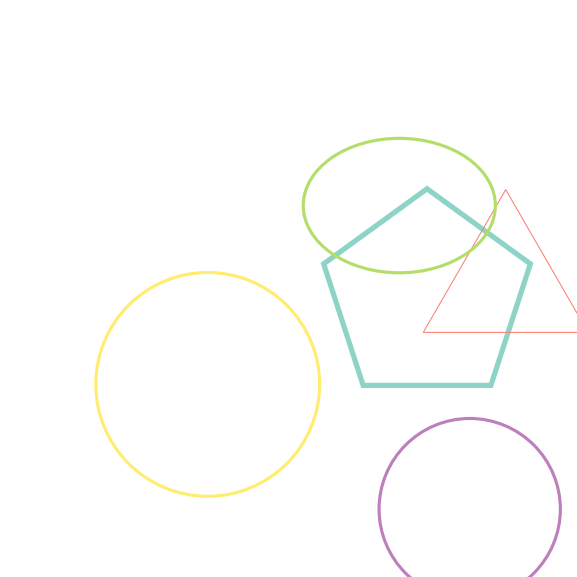[{"shape": "pentagon", "thickness": 2.5, "radius": 0.94, "center": [0.739, 0.484]}, {"shape": "triangle", "thickness": 0.5, "radius": 0.82, "center": [0.876, 0.506]}, {"shape": "oval", "thickness": 1.5, "radius": 0.83, "center": [0.691, 0.643]}, {"shape": "circle", "thickness": 1.5, "radius": 0.78, "center": [0.813, 0.118]}, {"shape": "circle", "thickness": 1.5, "radius": 0.97, "center": [0.36, 0.334]}]